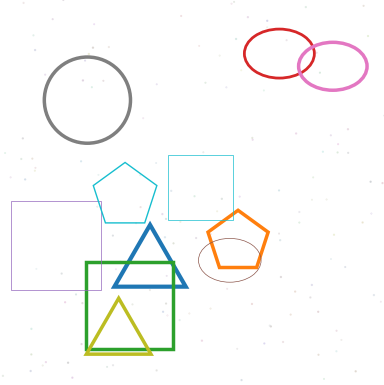[{"shape": "triangle", "thickness": 3, "radius": 0.54, "center": [0.39, 0.309]}, {"shape": "pentagon", "thickness": 2.5, "radius": 0.41, "center": [0.618, 0.372]}, {"shape": "square", "thickness": 2.5, "radius": 0.57, "center": [0.336, 0.206]}, {"shape": "oval", "thickness": 2, "radius": 0.45, "center": [0.726, 0.861]}, {"shape": "square", "thickness": 0.5, "radius": 0.58, "center": [0.146, 0.362]}, {"shape": "oval", "thickness": 0.5, "radius": 0.41, "center": [0.597, 0.324]}, {"shape": "oval", "thickness": 2.5, "radius": 0.44, "center": [0.864, 0.828]}, {"shape": "circle", "thickness": 2.5, "radius": 0.56, "center": [0.227, 0.74]}, {"shape": "triangle", "thickness": 2.5, "radius": 0.48, "center": [0.308, 0.129]}, {"shape": "square", "thickness": 0.5, "radius": 0.43, "center": [0.521, 0.513]}, {"shape": "pentagon", "thickness": 1, "radius": 0.43, "center": [0.325, 0.491]}]